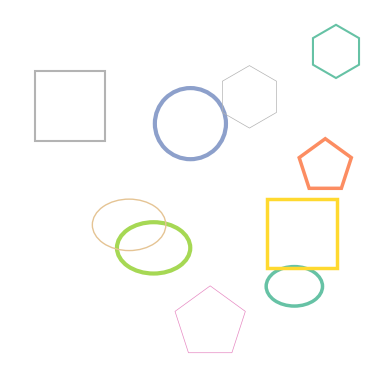[{"shape": "oval", "thickness": 2.5, "radius": 0.37, "center": [0.765, 0.256]}, {"shape": "hexagon", "thickness": 1.5, "radius": 0.35, "center": [0.873, 0.866]}, {"shape": "pentagon", "thickness": 2.5, "radius": 0.36, "center": [0.845, 0.568]}, {"shape": "circle", "thickness": 3, "radius": 0.46, "center": [0.495, 0.679]}, {"shape": "pentagon", "thickness": 0.5, "radius": 0.48, "center": [0.546, 0.162]}, {"shape": "oval", "thickness": 3, "radius": 0.48, "center": [0.399, 0.356]}, {"shape": "square", "thickness": 2.5, "radius": 0.45, "center": [0.785, 0.393]}, {"shape": "oval", "thickness": 1, "radius": 0.48, "center": [0.335, 0.416]}, {"shape": "hexagon", "thickness": 0.5, "radius": 0.41, "center": [0.648, 0.749]}, {"shape": "square", "thickness": 1.5, "radius": 0.46, "center": [0.182, 0.724]}]